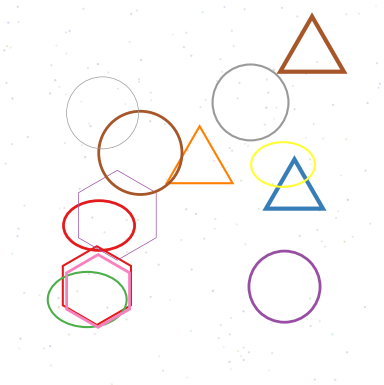[{"shape": "hexagon", "thickness": 1.5, "radius": 0.51, "center": [0.252, 0.258]}, {"shape": "oval", "thickness": 2, "radius": 0.46, "center": [0.257, 0.414]}, {"shape": "triangle", "thickness": 3, "radius": 0.43, "center": [0.765, 0.501]}, {"shape": "oval", "thickness": 1.5, "radius": 0.51, "center": [0.226, 0.222]}, {"shape": "hexagon", "thickness": 0.5, "radius": 0.58, "center": [0.305, 0.441]}, {"shape": "circle", "thickness": 2, "radius": 0.46, "center": [0.739, 0.255]}, {"shape": "triangle", "thickness": 1.5, "radius": 0.49, "center": [0.519, 0.573]}, {"shape": "oval", "thickness": 1.5, "radius": 0.41, "center": [0.735, 0.573]}, {"shape": "triangle", "thickness": 3, "radius": 0.48, "center": [0.81, 0.862]}, {"shape": "circle", "thickness": 2, "radius": 0.54, "center": [0.365, 0.603]}, {"shape": "hexagon", "thickness": 2, "radius": 0.47, "center": [0.255, 0.244]}, {"shape": "circle", "thickness": 0.5, "radius": 0.47, "center": [0.266, 0.707]}, {"shape": "circle", "thickness": 1.5, "radius": 0.49, "center": [0.651, 0.734]}]